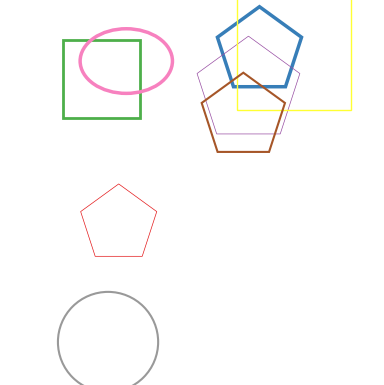[{"shape": "pentagon", "thickness": 0.5, "radius": 0.52, "center": [0.308, 0.418]}, {"shape": "pentagon", "thickness": 2.5, "radius": 0.57, "center": [0.674, 0.868]}, {"shape": "square", "thickness": 2, "radius": 0.5, "center": [0.264, 0.795]}, {"shape": "pentagon", "thickness": 0.5, "radius": 0.7, "center": [0.645, 0.766]}, {"shape": "square", "thickness": 1, "radius": 0.74, "center": [0.763, 0.861]}, {"shape": "pentagon", "thickness": 1.5, "radius": 0.57, "center": [0.632, 0.697]}, {"shape": "oval", "thickness": 2.5, "radius": 0.6, "center": [0.328, 0.841]}, {"shape": "circle", "thickness": 1.5, "radius": 0.65, "center": [0.281, 0.112]}]